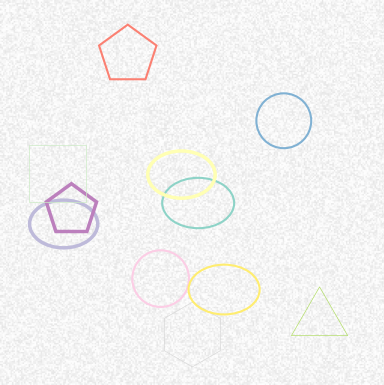[{"shape": "oval", "thickness": 1.5, "radius": 0.47, "center": [0.515, 0.473]}, {"shape": "oval", "thickness": 2.5, "radius": 0.44, "center": [0.471, 0.547]}, {"shape": "oval", "thickness": 2.5, "radius": 0.44, "center": [0.165, 0.418]}, {"shape": "pentagon", "thickness": 1.5, "radius": 0.39, "center": [0.332, 0.858]}, {"shape": "circle", "thickness": 1.5, "radius": 0.36, "center": [0.737, 0.686]}, {"shape": "triangle", "thickness": 0.5, "radius": 0.42, "center": [0.83, 0.17]}, {"shape": "circle", "thickness": 1.5, "radius": 0.37, "center": [0.417, 0.276]}, {"shape": "hexagon", "thickness": 0.5, "radius": 0.42, "center": [0.5, 0.131]}, {"shape": "pentagon", "thickness": 2.5, "radius": 0.34, "center": [0.185, 0.454]}, {"shape": "square", "thickness": 0.5, "radius": 0.37, "center": [0.15, 0.549]}, {"shape": "oval", "thickness": 1.5, "radius": 0.46, "center": [0.582, 0.248]}]